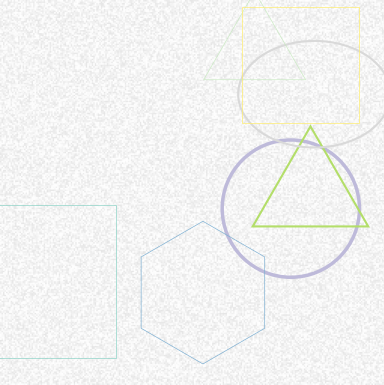[{"shape": "square", "thickness": 0.5, "radius": 0.99, "center": [0.103, 0.269]}, {"shape": "circle", "thickness": 2.5, "radius": 0.89, "center": [0.755, 0.458]}, {"shape": "hexagon", "thickness": 0.5, "radius": 0.93, "center": [0.527, 0.24]}, {"shape": "triangle", "thickness": 1.5, "radius": 0.87, "center": [0.806, 0.498]}, {"shape": "oval", "thickness": 1.5, "radius": 0.99, "center": [0.816, 0.755]}, {"shape": "triangle", "thickness": 0.5, "radius": 0.76, "center": [0.661, 0.869]}, {"shape": "square", "thickness": 0.5, "radius": 0.76, "center": [0.78, 0.83]}]